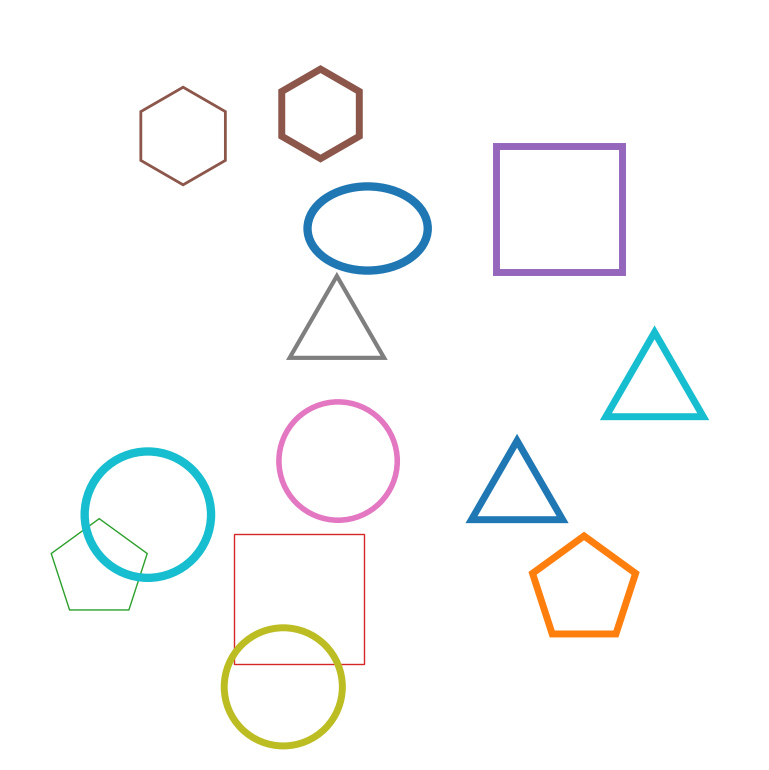[{"shape": "triangle", "thickness": 2.5, "radius": 0.34, "center": [0.672, 0.359]}, {"shape": "oval", "thickness": 3, "radius": 0.39, "center": [0.477, 0.703]}, {"shape": "pentagon", "thickness": 2.5, "radius": 0.35, "center": [0.759, 0.234]}, {"shape": "pentagon", "thickness": 0.5, "radius": 0.33, "center": [0.129, 0.261]}, {"shape": "square", "thickness": 0.5, "radius": 0.42, "center": [0.389, 0.222]}, {"shape": "square", "thickness": 2.5, "radius": 0.41, "center": [0.725, 0.728]}, {"shape": "hexagon", "thickness": 2.5, "radius": 0.29, "center": [0.416, 0.852]}, {"shape": "hexagon", "thickness": 1, "radius": 0.32, "center": [0.238, 0.823]}, {"shape": "circle", "thickness": 2, "radius": 0.38, "center": [0.439, 0.401]}, {"shape": "triangle", "thickness": 1.5, "radius": 0.35, "center": [0.437, 0.571]}, {"shape": "circle", "thickness": 2.5, "radius": 0.38, "center": [0.368, 0.108]}, {"shape": "triangle", "thickness": 2.5, "radius": 0.37, "center": [0.85, 0.495]}, {"shape": "circle", "thickness": 3, "radius": 0.41, "center": [0.192, 0.332]}]